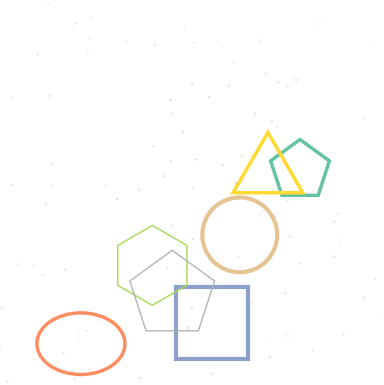[{"shape": "pentagon", "thickness": 2.5, "radius": 0.4, "center": [0.779, 0.557]}, {"shape": "oval", "thickness": 2.5, "radius": 0.57, "center": [0.21, 0.107]}, {"shape": "square", "thickness": 3, "radius": 0.47, "center": [0.55, 0.162]}, {"shape": "hexagon", "thickness": 1, "radius": 0.52, "center": [0.396, 0.311]}, {"shape": "triangle", "thickness": 2.5, "radius": 0.52, "center": [0.696, 0.552]}, {"shape": "circle", "thickness": 3, "radius": 0.49, "center": [0.623, 0.39]}, {"shape": "pentagon", "thickness": 1, "radius": 0.58, "center": [0.447, 0.234]}]